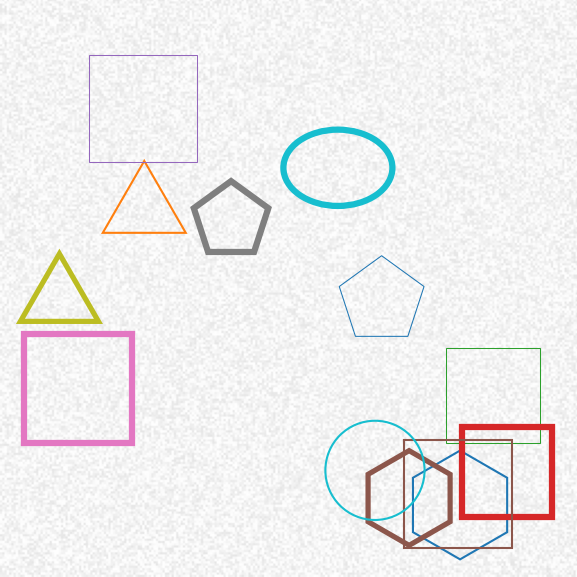[{"shape": "hexagon", "thickness": 1, "radius": 0.47, "center": [0.797, 0.125]}, {"shape": "pentagon", "thickness": 0.5, "radius": 0.39, "center": [0.661, 0.479]}, {"shape": "triangle", "thickness": 1, "radius": 0.41, "center": [0.25, 0.637]}, {"shape": "square", "thickness": 0.5, "radius": 0.41, "center": [0.854, 0.314]}, {"shape": "square", "thickness": 3, "radius": 0.39, "center": [0.878, 0.182]}, {"shape": "square", "thickness": 0.5, "radius": 0.46, "center": [0.248, 0.812]}, {"shape": "hexagon", "thickness": 2.5, "radius": 0.41, "center": [0.708, 0.137]}, {"shape": "square", "thickness": 1, "radius": 0.47, "center": [0.793, 0.143]}, {"shape": "square", "thickness": 3, "radius": 0.47, "center": [0.136, 0.326]}, {"shape": "pentagon", "thickness": 3, "radius": 0.34, "center": [0.4, 0.618]}, {"shape": "triangle", "thickness": 2.5, "radius": 0.39, "center": [0.103, 0.482]}, {"shape": "oval", "thickness": 3, "radius": 0.47, "center": [0.585, 0.709]}, {"shape": "circle", "thickness": 1, "radius": 0.43, "center": [0.649, 0.185]}]